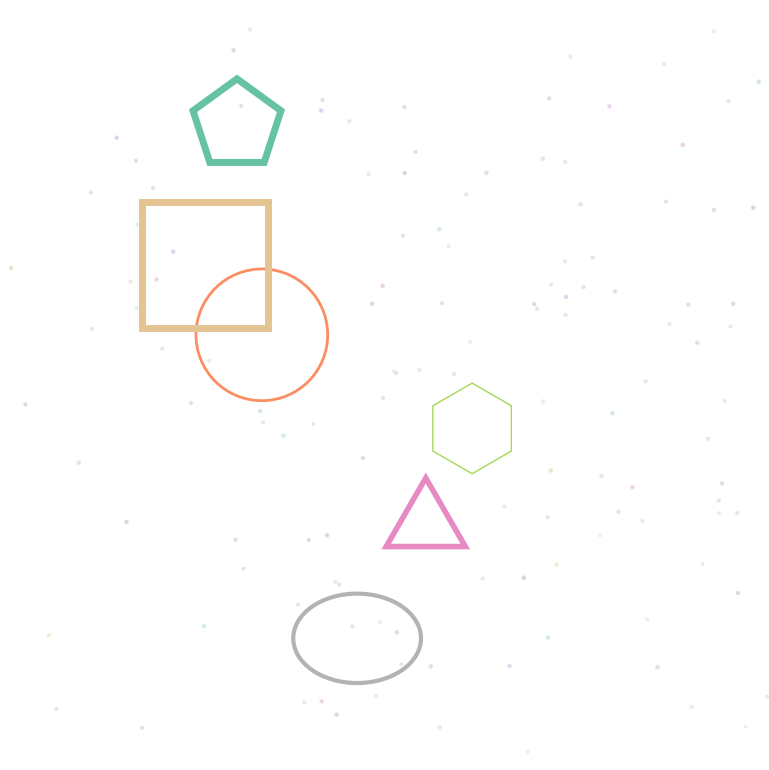[{"shape": "pentagon", "thickness": 2.5, "radius": 0.3, "center": [0.308, 0.838]}, {"shape": "circle", "thickness": 1, "radius": 0.43, "center": [0.34, 0.565]}, {"shape": "triangle", "thickness": 2, "radius": 0.3, "center": [0.553, 0.32]}, {"shape": "hexagon", "thickness": 0.5, "radius": 0.29, "center": [0.613, 0.444]}, {"shape": "square", "thickness": 2.5, "radius": 0.41, "center": [0.267, 0.656]}, {"shape": "oval", "thickness": 1.5, "radius": 0.41, "center": [0.464, 0.171]}]